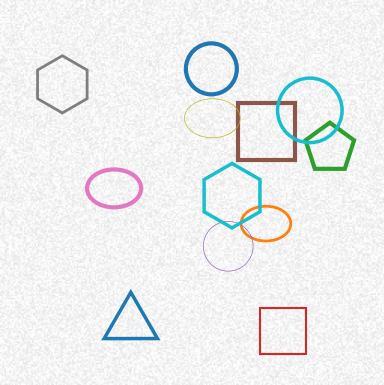[{"shape": "triangle", "thickness": 2.5, "radius": 0.4, "center": [0.34, 0.161]}, {"shape": "circle", "thickness": 3, "radius": 0.33, "center": [0.549, 0.821]}, {"shape": "oval", "thickness": 2, "radius": 0.32, "center": [0.691, 0.419]}, {"shape": "pentagon", "thickness": 3, "radius": 0.33, "center": [0.857, 0.615]}, {"shape": "square", "thickness": 1.5, "radius": 0.3, "center": [0.735, 0.141]}, {"shape": "circle", "thickness": 0.5, "radius": 0.32, "center": [0.593, 0.36]}, {"shape": "square", "thickness": 3, "radius": 0.37, "center": [0.692, 0.658]}, {"shape": "oval", "thickness": 3, "radius": 0.35, "center": [0.296, 0.511]}, {"shape": "hexagon", "thickness": 2, "radius": 0.37, "center": [0.162, 0.781]}, {"shape": "oval", "thickness": 0.5, "radius": 0.36, "center": [0.552, 0.693]}, {"shape": "hexagon", "thickness": 2.5, "radius": 0.42, "center": [0.603, 0.492]}, {"shape": "circle", "thickness": 2.5, "radius": 0.42, "center": [0.805, 0.713]}]